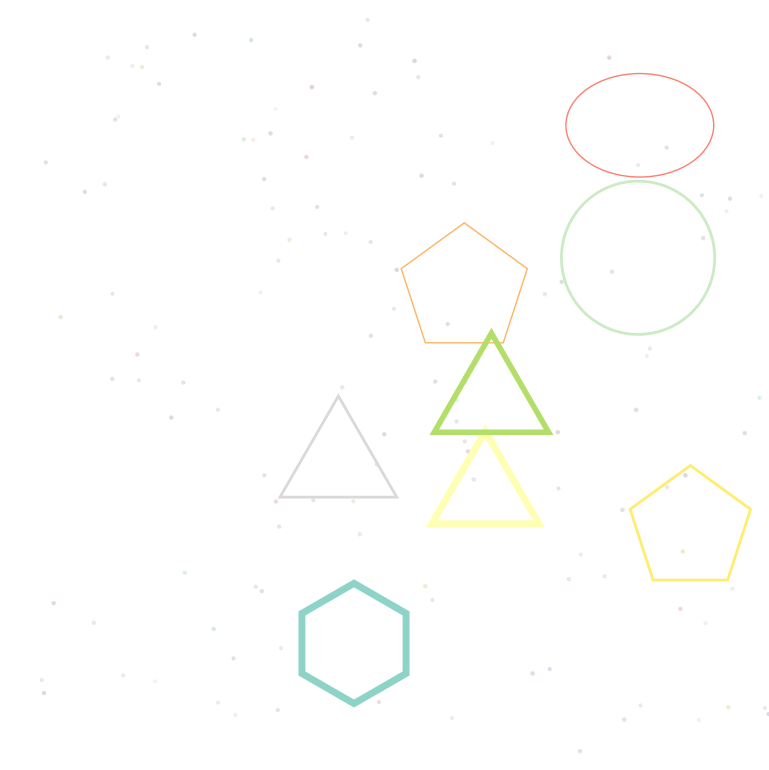[{"shape": "hexagon", "thickness": 2.5, "radius": 0.39, "center": [0.46, 0.164]}, {"shape": "triangle", "thickness": 2.5, "radius": 0.4, "center": [0.63, 0.36]}, {"shape": "oval", "thickness": 0.5, "radius": 0.48, "center": [0.831, 0.837]}, {"shape": "pentagon", "thickness": 0.5, "radius": 0.43, "center": [0.603, 0.624]}, {"shape": "triangle", "thickness": 2, "radius": 0.43, "center": [0.638, 0.481]}, {"shape": "triangle", "thickness": 1, "radius": 0.44, "center": [0.439, 0.398]}, {"shape": "circle", "thickness": 1, "radius": 0.5, "center": [0.829, 0.665]}, {"shape": "pentagon", "thickness": 1, "radius": 0.41, "center": [0.897, 0.313]}]